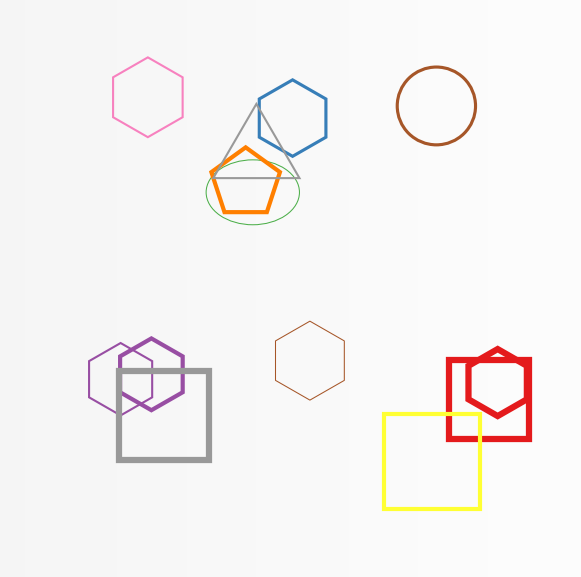[{"shape": "square", "thickness": 3, "radius": 0.34, "center": [0.841, 0.308]}, {"shape": "hexagon", "thickness": 3, "radius": 0.29, "center": [0.856, 0.337]}, {"shape": "hexagon", "thickness": 1.5, "radius": 0.33, "center": [0.503, 0.795]}, {"shape": "oval", "thickness": 0.5, "radius": 0.4, "center": [0.435, 0.666]}, {"shape": "hexagon", "thickness": 2, "radius": 0.31, "center": [0.26, 0.351]}, {"shape": "hexagon", "thickness": 1, "radius": 0.31, "center": [0.208, 0.342]}, {"shape": "pentagon", "thickness": 2, "radius": 0.31, "center": [0.423, 0.682]}, {"shape": "square", "thickness": 2, "radius": 0.41, "center": [0.743, 0.2]}, {"shape": "hexagon", "thickness": 0.5, "radius": 0.34, "center": [0.533, 0.375]}, {"shape": "circle", "thickness": 1.5, "radius": 0.34, "center": [0.751, 0.816]}, {"shape": "hexagon", "thickness": 1, "radius": 0.35, "center": [0.254, 0.831]}, {"shape": "triangle", "thickness": 1, "radius": 0.43, "center": [0.441, 0.734]}, {"shape": "square", "thickness": 3, "radius": 0.39, "center": [0.282, 0.279]}]